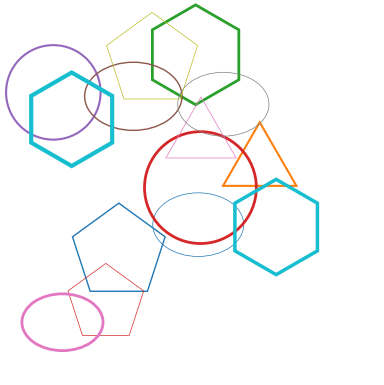[{"shape": "oval", "thickness": 0.5, "radius": 0.59, "center": [0.515, 0.416]}, {"shape": "pentagon", "thickness": 1, "radius": 0.63, "center": [0.309, 0.346]}, {"shape": "triangle", "thickness": 1.5, "radius": 0.55, "center": [0.675, 0.572]}, {"shape": "hexagon", "thickness": 2, "radius": 0.65, "center": [0.508, 0.858]}, {"shape": "circle", "thickness": 2, "radius": 0.73, "center": [0.521, 0.513]}, {"shape": "pentagon", "thickness": 0.5, "radius": 0.52, "center": [0.275, 0.212]}, {"shape": "circle", "thickness": 1.5, "radius": 0.61, "center": [0.138, 0.76]}, {"shape": "oval", "thickness": 1, "radius": 0.63, "center": [0.346, 0.75]}, {"shape": "oval", "thickness": 2, "radius": 0.53, "center": [0.162, 0.163]}, {"shape": "triangle", "thickness": 0.5, "radius": 0.53, "center": [0.522, 0.642]}, {"shape": "oval", "thickness": 0.5, "radius": 0.59, "center": [0.58, 0.729]}, {"shape": "pentagon", "thickness": 0.5, "radius": 0.62, "center": [0.395, 0.843]}, {"shape": "hexagon", "thickness": 2.5, "radius": 0.62, "center": [0.717, 0.41]}, {"shape": "hexagon", "thickness": 3, "radius": 0.61, "center": [0.186, 0.69]}]